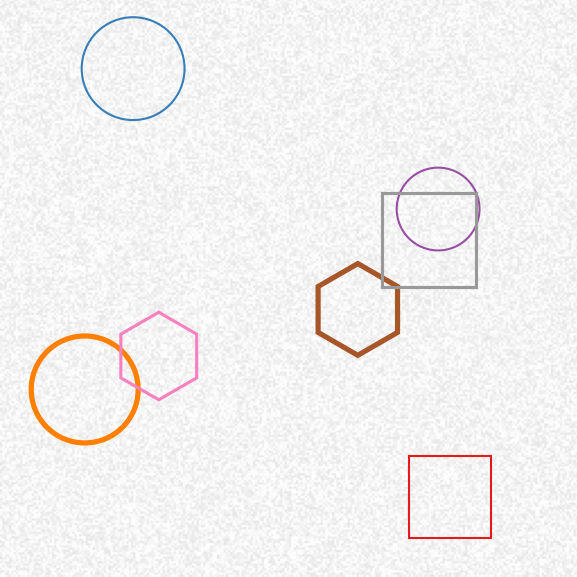[{"shape": "square", "thickness": 1, "radius": 0.36, "center": [0.779, 0.138]}, {"shape": "circle", "thickness": 1, "radius": 0.45, "center": [0.231, 0.88]}, {"shape": "circle", "thickness": 1, "radius": 0.36, "center": [0.759, 0.637]}, {"shape": "circle", "thickness": 2.5, "radius": 0.46, "center": [0.147, 0.325]}, {"shape": "hexagon", "thickness": 2.5, "radius": 0.4, "center": [0.62, 0.463]}, {"shape": "hexagon", "thickness": 1.5, "radius": 0.38, "center": [0.275, 0.383]}, {"shape": "square", "thickness": 1.5, "radius": 0.41, "center": [0.744, 0.583]}]